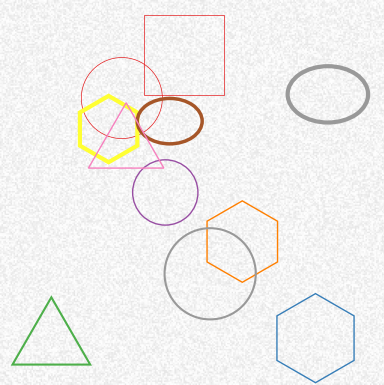[{"shape": "circle", "thickness": 0.5, "radius": 0.53, "center": [0.316, 0.745]}, {"shape": "square", "thickness": 0.5, "radius": 0.52, "center": [0.478, 0.857]}, {"shape": "hexagon", "thickness": 1, "radius": 0.58, "center": [0.819, 0.122]}, {"shape": "triangle", "thickness": 1.5, "radius": 0.58, "center": [0.133, 0.111]}, {"shape": "circle", "thickness": 1, "radius": 0.42, "center": [0.429, 0.5]}, {"shape": "hexagon", "thickness": 1, "radius": 0.53, "center": [0.629, 0.373]}, {"shape": "hexagon", "thickness": 3, "radius": 0.43, "center": [0.282, 0.665]}, {"shape": "oval", "thickness": 2.5, "radius": 0.42, "center": [0.441, 0.685]}, {"shape": "triangle", "thickness": 1, "radius": 0.57, "center": [0.328, 0.62]}, {"shape": "oval", "thickness": 3, "radius": 0.52, "center": [0.852, 0.755]}, {"shape": "circle", "thickness": 1.5, "radius": 0.59, "center": [0.546, 0.289]}]